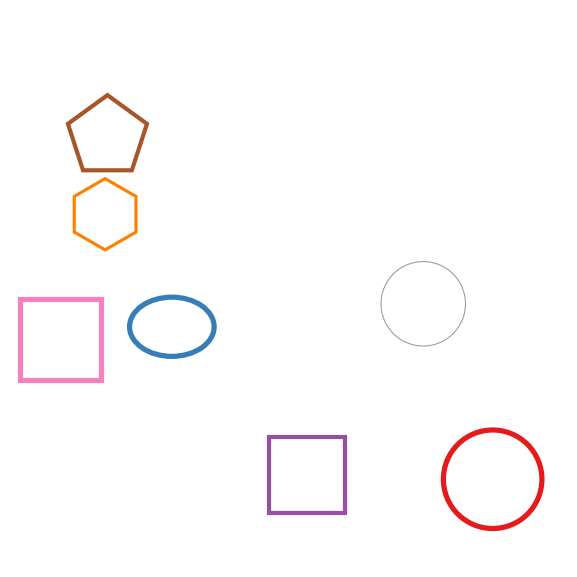[{"shape": "circle", "thickness": 2.5, "radius": 0.43, "center": [0.853, 0.169]}, {"shape": "oval", "thickness": 2.5, "radius": 0.37, "center": [0.298, 0.433]}, {"shape": "square", "thickness": 2, "radius": 0.33, "center": [0.532, 0.177]}, {"shape": "hexagon", "thickness": 1.5, "radius": 0.31, "center": [0.182, 0.628]}, {"shape": "pentagon", "thickness": 2, "radius": 0.36, "center": [0.186, 0.762]}, {"shape": "square", "thickness": 2.5, "radius": 0.35, "center": [0.104, 0.411]}, {"shape": "circle", "thickness": 0.5, "radius": 0.37, "center": [0.733, 0.473]}]